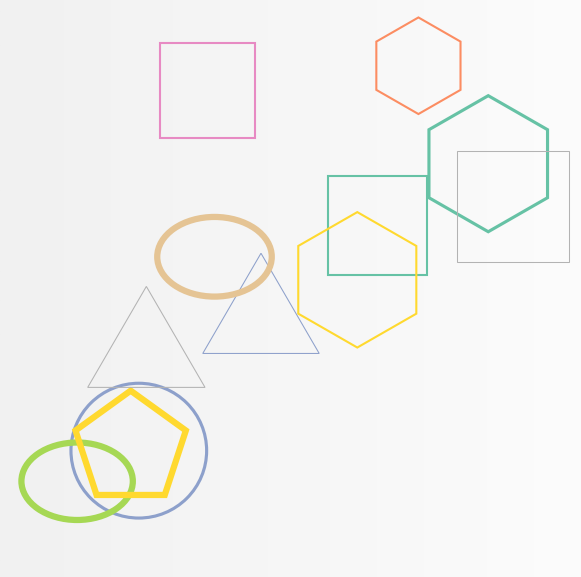[{"shape": "square", "thickness": 1, "radius": 0.43, "center": [0.649, 0.608]}, {"shape": "hexagon", "thickness": 1.5, "radius": 0.59, "center": [0.84, 0.716]}, {"shape": "hexagon", "thickness": 1, "radius": 0.42, "center": [0.72, 0.885]}, {"shape": "triangle", "thickness": 0.5, "radius": 0.58, "center": [0.449, 0.445]}, {"shape": "circle", "thickness": 1.5, "radius": 0.58, "center": [0.239, 0.219]}, {"shape": "square", "thickness": 1, "radius": 0.41, "center": [0.357, 0.842]}, {"shape": "oval", "thickness": 3, "radius": 0.48, "center": [0.133, 0.166]}, {"shape": "hexagon", "thickness": 1, "radius": 0.59, "center": [0.615, 0.515]}, {"shape": "pentagon", "thickness": 3, "radius": 0.5, "center": [0.225, 0.223]}, {"shape": "oval", "thickness": 3, "radius": 0.49, "center": [0.369, 0.555]}, {"shape": "triangle", "thickness": 0.5, "radius": 0.58, "center": [0.252, 0.387]}, {"shape": "square", "thickness": 0.5, "radius": 0.48, "center": [0.883, 0.641]}]